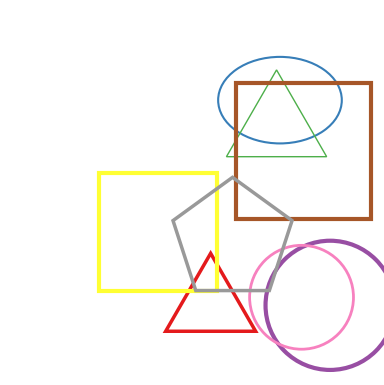[{"shape": "triangle", "thickness": 2.5, "radius": 0.67, "center": [0.547, 0.207]}, {"shape": "oval", "thickness": 1.5, "radius": 0.8, "center": [0.727, 0.74]}, {"shape": "triangle", "thickness": 1, "radius": 0.75, "center": [0.718, 0.668]}, {"shape": "circle", "thickness": 3, "radius": 0.84, "center": [0.857, 0.207]}, {"shape": "square", "thickness": 3, "radius": 0.76, "center": [0.41, 0.397]}, {"shape": "square", "thickness": 3, "radius": 0.88, "center": [0.789, 0.608]}, {"shape": "circle", "thickness": 2, "radius": 0.67, "center": [0.783, 0.228]}, {"shape": "pentagon", "thickness": 2.5, "radius": 0.81, "center": [0.604, 0.377]}]